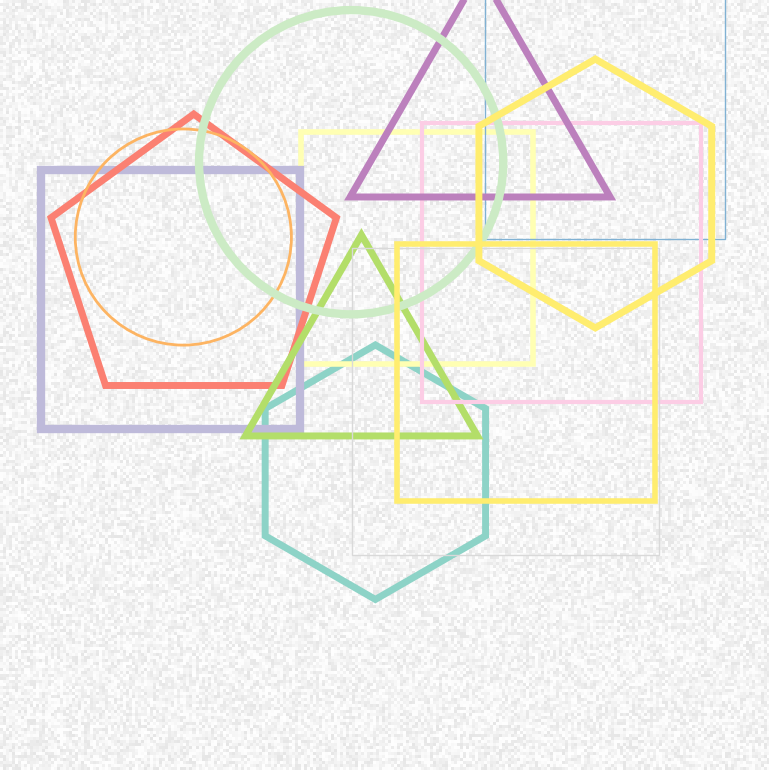[{"shape": "hexagon", "thickness": 2.5, "radius": 0.83, "center": [0.487, 0.387]}, {"shape": "square", "thickness": 2, "radius": 0.75, "center": [0.541, 0.678]}, {"shape": "square", "thickness": 3, "radius": 0.84, "center": [0.221, 0.612]}, {"shape": "pentagon", "thickness": 2.5, "radius": 0.97, "center": [0.252, 0.657]}, {"shape": "square", "thickness": 0.5, "radius": 0.78, "center": [0.786, 0.846]}, {"shape": "circle", "thickness": 1, "radius": 0.7, "center": [0.238, 0.692]}, {"shape": "triangle", "thickness": 2.5, "radius": 0.87, "center": [0.469, 0.521]}, {"shape": "square", "thickness": 1.5, "radius": 0.91, "center": [0.73, 0.659]}, {"shape": "square", "thickness": 0.5, "radius": 1.0, "center": [0.656, 0.479]}, {"shape": "triangle", "thickness": 2.5, "radius": 0.97, "center": [0.624, 0.842]}, {"shape": "circle", "thickness": 3, "radius": 0.99, "center": [0.456, 0.789]}, {"shape": "square", "thickness": 2, "radius": 0.84, "center": [0.683, 0.516]}, {"shape": "hexagon", "thickness": 2.5, "radius": 0.87, "center": [0.773, 0.749]}]